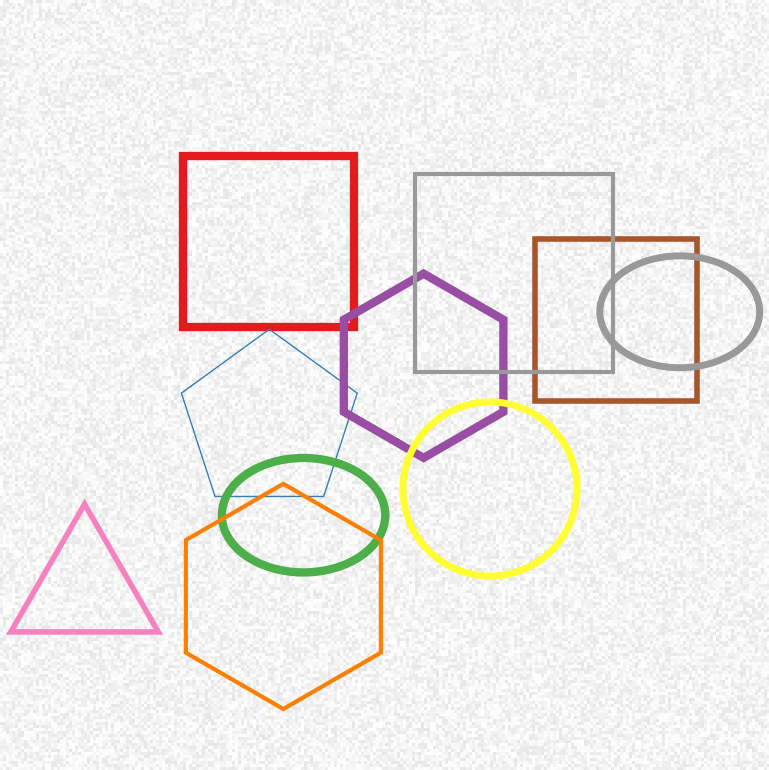[{"shape": "square", "thickness": 3, "radius": 0.55, "center": [0.349, 0.686]}, {"shape": "pentagon", "thickness": 0.5, "radius": 0.6, "center": [0.35, 0.452]}, {"shape": "oval", "thickness": 3, "radius": 0.53, "center": [0.394, 0.331]}, {"shape": "hexagon", "thickness": 3, "radius": 0.6, "center": [0.55, 0.525]}, {"shape": "hexagon", "thickness": 1.5, "radius": 0.73, "center": [0.368, 0.225]}, {"shape": "circle", "thickness": 2.5, "radius": 0.57, "center": [0.636, 0.365]}, {"shape": "square", "thickness": 2, "radius": 0.53, "center": [0.8, 0.584]}, {"shape": "triangle", "thickness": 2, "radius": 0.55, "center": [0.11, 0.235]}, {"shape": "square", "thickness": 1.5, "radius": 0.64, "center": [0.667, 0.645]}, {"shape": "oval", "thickness": 2.5, "radius": 0.52, "center": [0.883, 0.595]}]